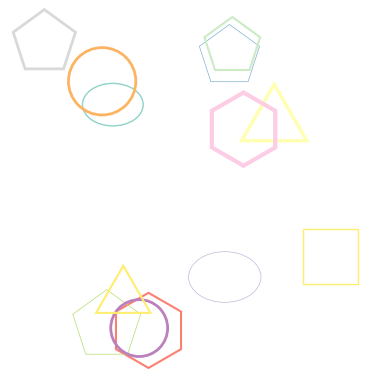[{"shape": "oval", "thickness": 1, "radius": 0.39, "center": [0.293, 0.728]}, {"shape": "triangle", "thickness": 2.5, "radius": 0.49, "center": [0.712, 0.683]}, {"shape": "oval", "thickness": 0.5, "radius": 0.47, "center": [0.584, 0.281]}, {"shape": "hexagon", "thickness": 1.5, "radius": 0.49, "center": [0.386, 0.142]}, {"shape": "pentagon", "thickness": 0.5, "radius": 0.41, "center": [0.596, 0.854]}, {"shape": "circle", "thickness": 2, "radius": 0.44, "center": [0.265, 0.789]}, {"shape": "pentagon", "thickness": 0.5, "radius": 0.46, "center": [0.277, 0.155]}, {"shape": "hexagon", "thickness": 3, "radius": 0.48, "center": [0.633, 0.665]}, {"shape": "pentagon", "thickness": 2, "radius": 0.43, "center": [0.115, 0.89]}, {"shape": "circle", "thickness": 2, "radius": 0.37, "center": [0.362, 0.148]}, {"shape": "pentagon", "thickness": 1.5, "radius": 0.38, "center": [0.603, 0.88]}, {"shape": "square", "thickness": 1, "radius": 0.36, "center": [0.859, 0.333]}, {"shape": "triangle", "thickness": 1.5, "radius": 0.41, "center": [0.32, 0.228]}]